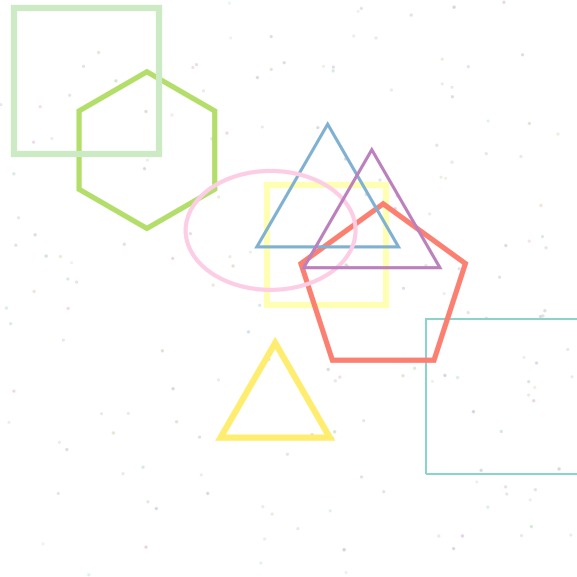[{"shape": "square", "thickness": 1, "radius": 0.67, "center": [0.871, 0.313]}, {"shape": "square", "thickness": 3, "radius": 0.52, "center": [0.565, 0.575]}, {"shape": "pentagon", "thickness": 2.5, "radius": 0.75, "center": [0.664, 0.496]}, {"shape": "triangle", "thickness": 1.5, "radius": 0.71, "center": [0.567, 0.642]}, {"shape": "hexagon", "thickness": 2.5, "radius": 0.68, "center": [0.254, 0.739]}, {"shape": "oval", "thickness": 2, "radius": 0.74, "center": [0.469, 0.6]}, {"shape": "triangle", "thickness": 1.5, "radius": 0.68, "center": [0.644, 0.604]}, {"shape": "square", "thickness": 3, "radius": 0.63, "center": [0.149, 0.859]}, {"shape": "triangle", "thickness": 3, "radius": 0.55, "center": [0.477, 0.296]}]